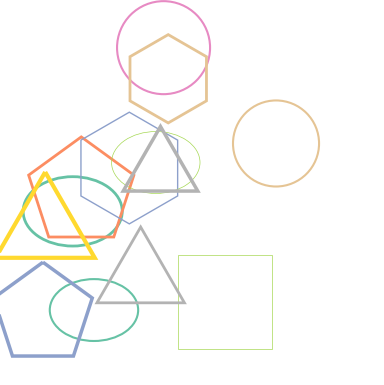[{"shape": "oval", "thickness": 2, "radius": 0.64, "center": [0.189, 0.451]}, {"shape": "oval", "thickness": 1.5, "radius": 0.57, "center": [0.244, 0.195]}, {"shape": "pentagon", "thickness": 2, "radius": 0.72, "center": [0.211, 0.501]}, {"shape": "hexagon", "thickness": 1, "radius": 0.73, "center": [0.336, 0.564]}, {"shape": "pentagon", "thickness": 2.5, "radius": 0.67, "center": [0.112, 0.184]}, {"shape": "circle", "thickness": 1.5, "radius": 0.6, "center": [0.425, 0.876]}, {"shape": "square", "thickness": 0.5, "radius": 0.61, "center": [0.585, 0.216]}, {"shape": "oval", "thickness": 0.5, "radius": 0.57, "center": [0.405, 0.578]}, {"shape": "triangle", "thickness": 3, "radius": 0.74, "center": [0.117, 0.405]}, {"shape": "circle", "thickness": 1.5, "radius": 0.56, "center": [0.717, 0.627]}, {"shape": "hexagon", "thickness": 2, "radius": 0.57, "center": [0.437, 0.795]}, {"shape": "triangle", "thickness": 2, "radius": 0.66, "center": [0.365, 0.279]}, {"shape": "triangle", "thickness": 2.5, "radius": 0.56, "center": [0.417, 0.56]}]